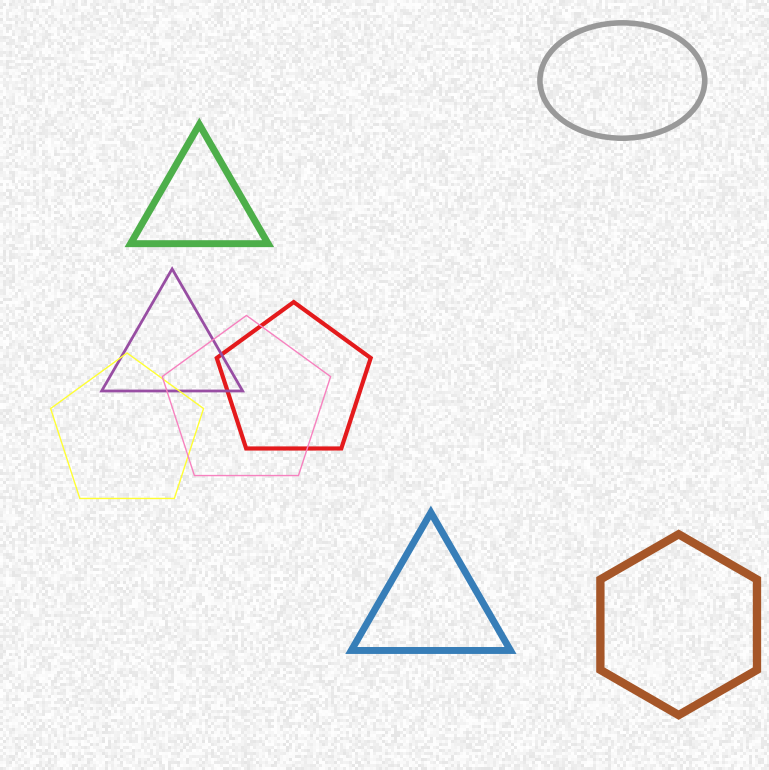[{"shape": "pentagon", "thickness": 1.5, "radius": 0.53, "center": [0.381, 0.503]}, {"shape": "triangle", "thickness": 2.5, "radius": 0.6, "center": [0.56, 0.215]}, {"shape": "triangle", "thickness": 2.5, "radius": 0.52, "center": [0.259, 0.735]}, {"shape": "triangle", "thickness": 1, "radius": 0.53, "center": [0.224, 0.545]}, {"shape": "pentagon", "thickness": 0.5, "radius": 0.52, "center": [0.165, 0.437]}, {"shape": "hexagon", "thickness": 3, "radius": 0.59, "center": [0.881, 0.189]}, {"shape": "pentagon", "thickness": 0.5, "radius": 0.57, "center": [0.32, 0.475]}, {"shape": "oval", "thickness": 2, "radius": 0.54, "center": [0.808, 0.895]}]